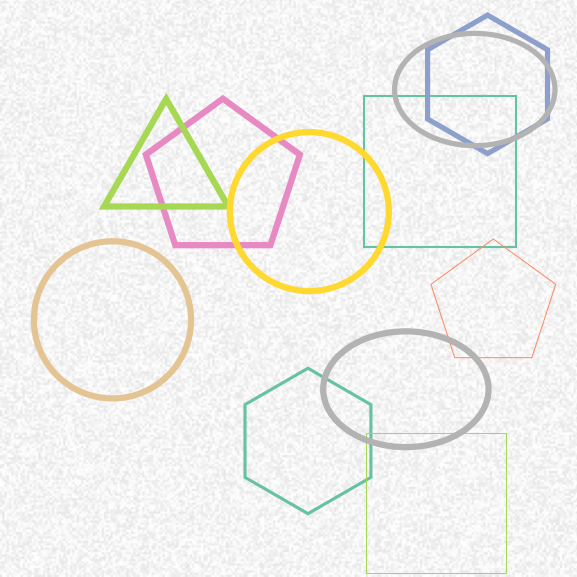[{"shape": "hexagon", "thickness": 1.5, "radius": 0.63, "center": [0.533, 0.236]}, {"shape": "square", "thickness": 1, "radius": 0.66, "center": [0.762, 0.702]}, {"shape": "pentagon", "thickness": 0.5, "radius": 0.57, "center": [0.854, 0.472]}, {"shape": "hexagon", "thickness": 2.5, "radius": 0.6, "center": [0.844, 0.853]}, {"shape": "pentagon", "thickness": 3, "radius": 0.7, "center": [0.386, 0.688]}, {"shape": "square", "thickness": 0.5, "radius": 0.61, "center": [0.755, 0.128]}, {"shape": "triangle", "thickness": 3, "radius": 0.62, "center": [0.288, 0.704]}, {"shape": "circle", "thickness": 3, "radius": 0.69, "center": [0.536, 0.633]}, {"shape": "circle", "thickness": 3, "radius": 0.68, "center": [0.195, 0.445]}, {"shape": "oval", "thickness": 2.5, "radius": 0.69, "center": [0.822, 0.844]}, {"shape": "oval", "thickness": 3, "radius": 0.72, "center": [0.703, 0.325]}]